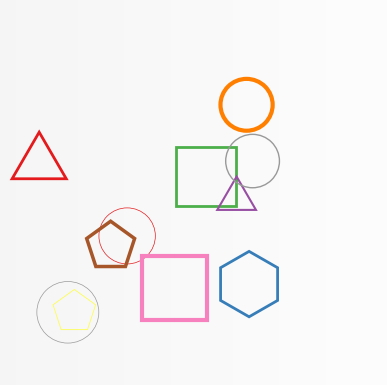[{"shape": "circle", "thickness": 0.5, "radius": 0.36, "center": [0.328, 0.387]}, {"shape": "triangle", "thickness": 2, "radius": 0.4, "center": [0.101, 0.576]}, {"shape": "hexagon", "thickness": 2, "radius": 0.42, "center": [0.643, 0.262]}, {"shape": "square", "thickness": 2, "radius": 0.38, "center": [0.532, 0.541]}, {"shape": "triangle", "thickness": 1.5, "radius": 0.29, "center": [0.611, 0.484]}, {"shape": "circle", "thickness": 3, "radius": 0.34, "center": [0.636, 0.728]}, {"shape": "pentagon", "thickness": 0.5, "radius": 0.29, "center": [0.192, 0.19]}, {"shape": "pentagon", "thickness": 2.5, "radius": 0.33, "center": [0.286, 0.36]}, {"shape": "square", "thickness": 3, "radius": 0.42, "center": [0.45, 0.253]}, {"shape": "circle", "thickness": 0.5, "radius": 0.4, "center": [0.175, 0.189]}, {"shape": "circle", "thickness": 1, "radius": 0.35, "center": [0.652, 0.582]}]